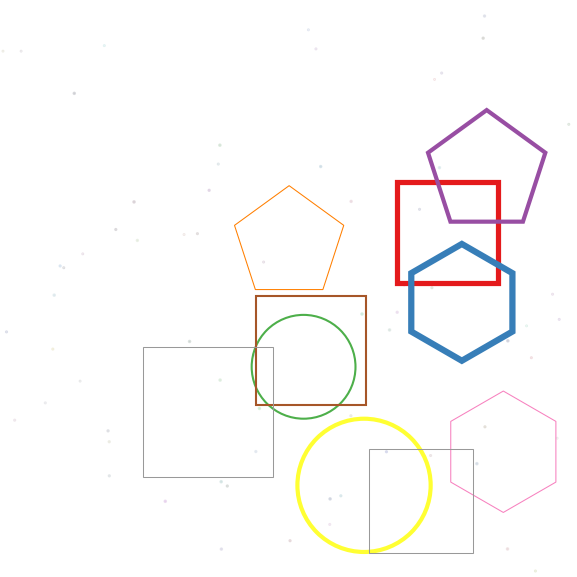[{"shape": "square", "thickness": 2.5, "radius": 0.44, "center": [0.775, 0.596]}, {"shape": "hexagon", "thickness": 3, "radius": 0.51, "center": [0.8, 0.476]}, {"shape": "circle", "thickness": 1, "radius": 0.45, "center": [0.526, 0.364]}, {"shape": "pentagon", "thickness": 2, "radius": 0.53, "center": [0.843, 0.702]}, {"shape": "pentagon", "thickness": 0.5, "radius": 0.5, "center": [0.501, 0.578]}, {"shape": "circle", "thickness": 2, "radius": 0.58, "center": [0.63, 0.159]}, {"shape": "square", "thickness": 1, "radius": 0.47, "center": [0.538, 0.393]}, {"shape": "hexagon", "thickness": 0.5, "radius": 0.53, "center": [0.872, 0.217]}, {"shape": "square", "thickness": 0.5, "radius": 0.56, "center": [0.36, 0.285]}, {"shape": "square", "thickness": 0.5, "radius": 0.45, "center": [0.729, 0.132]}]